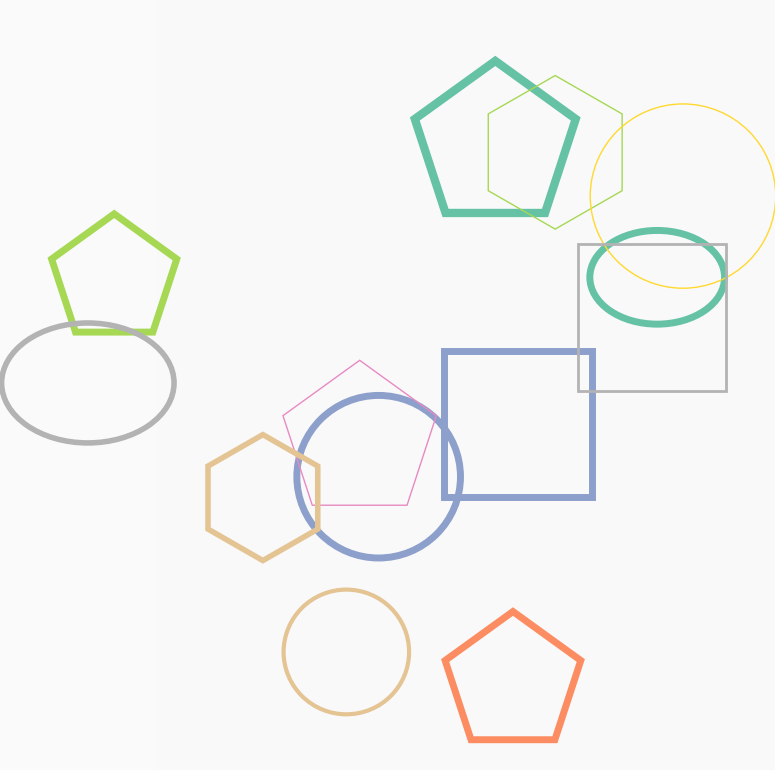[{"shape": "pentagon", "thickness": 3, "radius": 0.55, "center": [0.639, 0.812]}, {"shape": "oval", "thickness": 2.5, "radius": 0.43, "center": [0.848, 0.64]}, {"shape": "pentagon", "thickness": 2.5, "radius": 0.46, "center": [0.662, 0.114]}, {"shape": "square", "thickness": 2.5, "radius": 0.48, "center": [0.668, 0.449]}, {"shape": "circle", "thickness": 2.5, "radius": 0.53, "center": [0.489, 0.381]}, {"shape": "pentagon", "thickness": 0.5, "radius": 0.52, "center": [0.464, 0.428]}, {"shape": "hexagon", "thickness": 0.5, "radius": 0.5, "center": [0.716, 0.802]}, {"shape": "pentagon", "thickness": 2.5, "radius": 0.42, "center": [0.147, 0.637]}, {"shape": "circle", "thickness": 0.5, "radius": 0.6, "center": [0.881, 0.745]}, {"shape": "hexagon", "thickness": 2, "radius": 0.41, "center": [0.339, 0.354]}, {"shape": "circle", "thickness": 1.5, "radius": 0.4, "center": [0.447, 0.153]}, {"shape": "oval", "thickness": 2, "radius": 0.56, "center": [0.113, 0.503]}, {"shape": "square", "thickness": 1, "radius": 0.48, "center": [0.841, 0.587]}]